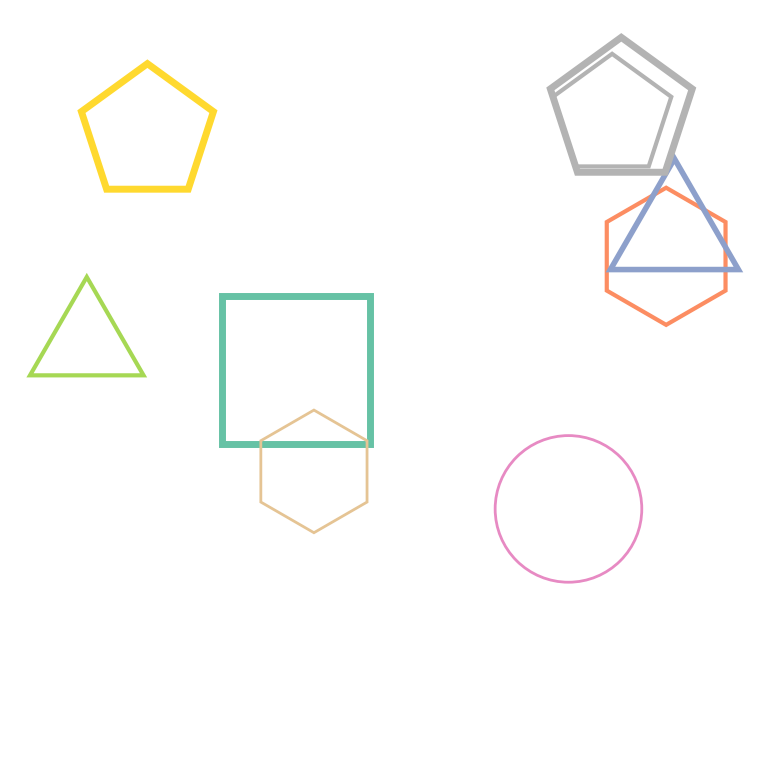[{"shape": "square", "thickness": 2.5, "radius": 0.48, "center": [0.384, 0.519]}, {"shape": "hexagon", "thickness": 1.5, "radius": 0.45, "center": [0.865, 0.667]}, {"shape": "triangle", "thickness": 2, "radius": 0.48, "center": [0.876, 0.698]}, {"shape": "circle", "thickness": 1, "radius": 0.48, "center": [0.738, 0.339]}, {"shape": "triangle", "thickness": 1.5, "radius": 0.43, "center": [0.113, 0.555]}, {"shape": "pentagon", "thickness": 2.5, "radius": 0.45, "center": [0.191, 0.827]}, {"shape": "hexagon", "thickness": 1, "radius": 0.4, "center": [0.408, 0.388]}, {"shape": "pentagon", "thickness": 2.5, "radius": 0.48, "center": [0.807, 0.855]}, {"shape": "pentagon", "thickness": 1.5, "radius": 0.4, "center": [0.795, 0.849]}]